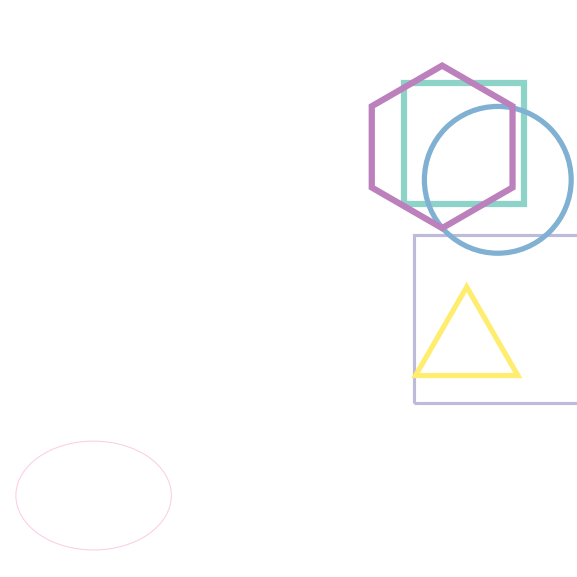[{"shape": "square", "thickness": 3, "radius": 0.52, "center": [0.803, 0.751]}, {"shape": "square", "thickness": 1.5, "radius": 0.73, "center": [0.863, 0.447]}, {"shape": "circle", "thickness": 2.5, "radius": 0.64, "center": [0.862, 0.688]}, {"shape": "oval", "thickness": 0.5, "radius": 0.67, "center": [0.162, 0.141]}, {"shape": "hexagon", "thickness": 3, "radius": 0.7, "center": [0.766, 0.745]}, {"shape": "triangle", "thickness": 2.5, "radius": 0.51, "center": [0.808, 0.4]}]